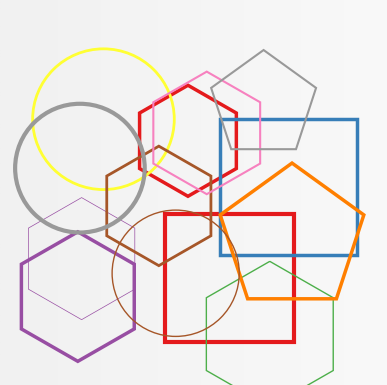[{"shape": "square", "thickness": 3, "radius": 0.83, "center": [0.593, 0.278]}, {"shape": "hexagon", "thickness": 2.5, "radius": 0.72, "center": [0.485, 0.634]}, {"shape": "square", "thickness": 2.5, "radius": 0.88, "center": [0.744, 0.515]}, {"shape": "hexagon", "thickness": 1, "radius": 0.95, "center": [0.696, 0.132]}, {"shape": "hexagon", "thickness": 0.5, "radius": 0.79, "center": [0.211, 0.328]}, {"shape": "hexagon", "thickness": 2.5, "radius": 0.84, "center": [0.201, 0.23]}, {"shape": "pentagon", "thickness": 2.5, "radius": 0.97, "center": [0.754, 0.382]}, {"shape": "circle", "thickness": 2, "radius": 0.91, "center": [0.267, 0.69]}, {"shape": "hexagon", "thickness": 2, "radius": 0.78, "center": [0.41, 0.465]}, {"shape": "circle", "thickness": 1, "radius": 0.82, "center": [0.453, 0.29]}, {"shape": "hexagon", "thickness": 1.5, "radius": 0.8, "center": [0.534, 0.655]}, {"shape": "pentagon", "thickness": 1.5, "radius": 0.71, "center": [0.68, 0.728]}, {"shape": "circle", "thickness": 3, "radius": 0.84, "center": [0.206, 0.563]}]